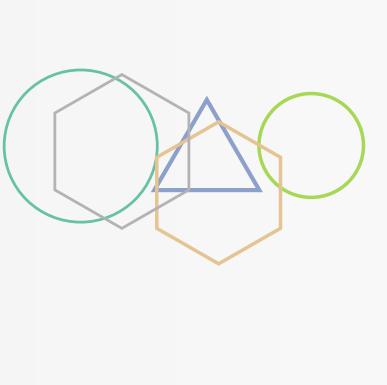[{"shape": "circle", "thickness": 2, "radius": 0.99, "center": [0.208, 0.621]}, {"shape": "triangle", "thickness": 3, "radius": 0.78, "center": [0.534, 0.584]}, {"shape": "circle", "thickness": 2.5, "radius": 0.67, "center": [0.803, 0.622]}, {"shape": "hexagon", "thickness": 2.5, "radius": 0.92, "center": [0.564, 0.499]}, {"shape": "hexagon", "thickness": 2, "radius": 1.0, "center": [0.315, 0.607]}]